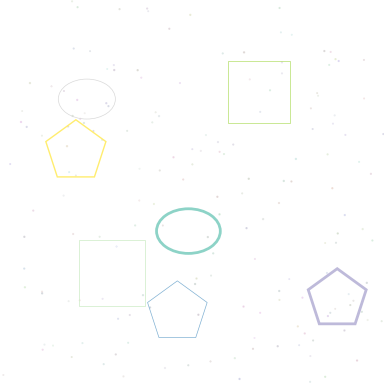[{"shape": "oval", "thickness": 2, "radius": 0.41, "center": [0.489, 0.4]}, {"shape": "pentagon", "thickness": 2, "radius": 0.4, "center": [0.876, 0.223]}, {"shape": "pentagon", "thickness": 0.5, "radius": 0.41, "center": [0.461, 0.189]}, {"shape": "square", "thickness": 0.5, "radius": 0.4, "center": [0.673, 0.761]}, {"shape": "oval", "thickness": 0.5, "radius": 0.37, "center": [0.226, 0.743]}, {"shape": "square", "thickness": 0.5, "radius": 0.42, "center": [0.291, 0.29]}, {"shape": "pentagon", "thickness": 1, "radius": 0.41, "center": [0.197, 0.607]}]